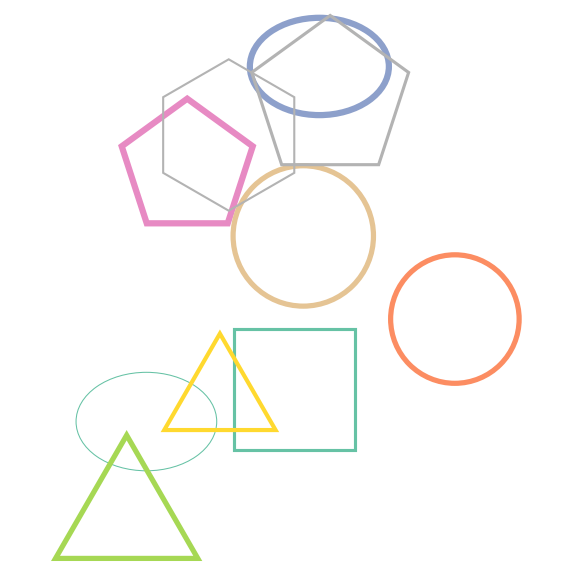[{"shape": "square", "thickness": 1.5, "radius": 0.52, "center": [0.51, 0.325]}, {"shape": "oval", "thickness": 0.5, "radius": 0.61, "center": [0.253, 0.269]}, {"shape": "circle", "thickness": 2.5, "radius": 0.56, "center": [0.788, 0.447]}, {"shape": "oval", "thickness": 3, "radius": 0.6, "center": [0.553, 0.884]}, {"shape": "pentagon", "thickness": 3, "radius": 0.6, "center": [0.324, 0.709]}, {"shape": "triangle", "thickness": 2.5, "radius": 0.71, "center": [0.219, 0.103]}, {"shape": "triangle", "thickness": 2, "radius": 0.56, "center": [0.381, 0.31]}, {"shape": "circle", "thickness": 2.5, "radius": 0.61, "center": [0.525, 0.591]}, {"shape": "pentagon", "thickness": 1.5, "radius": 0.71, "center": [0.572, 0.83]}, {"shape": "hexagon", "thickness": 1, "radius": 0.66, "center": [0.396, 0.765]}]